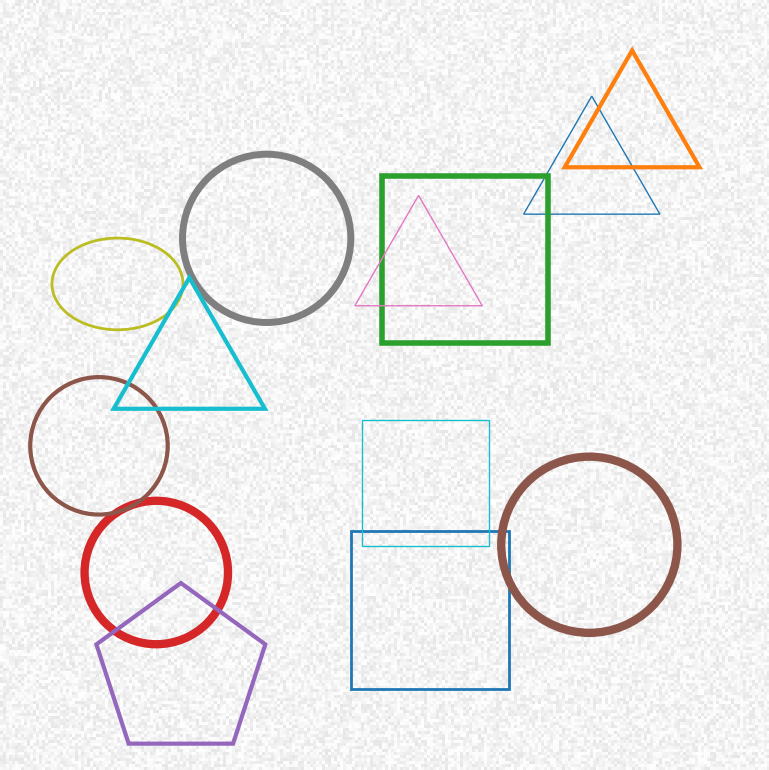[{"shape": "triangle", "thickness": 0.5, "radius": 0.51, "center": [0.769, 0.773]}, {"shape": "square", "thickness": 1, "radius": 0.51, "center": [0.559, 0.208]}, {"shape": "triangle", "thickness": 1.5, "radius": 0.51, "center": [0.821, 0.833]}, {"shape": "square", "thickness": 2, "radius": 0.54, "center": [0.604, 0.663]}, {"shape": "circle", "thickness": 3, "radius": 0.47, "center": [0.203, 0.256]}, {"shape": "pentagon", "thickness": 1.5, "radius": 0.58, "center": [0.235, 0.128]}, {"shape": "circle", "thickness": 1.5, "radius": 0.45, "center": [0.129, 0.421]}, {"shape": "circle", "thickness": 3, "radius": 0.57, "center": [0.765, 0.293]}, {"shape": "triangle", "thickness": 0.5, "radius": 0.48, "center": [0.544, 0.651]}, {"shape": "circle", "thickness": 2.5, "radius": 0.55, "center": [0.346, 0.69]}, {"shape": "oval", "thickness": 1, "radius": 0.43, "center": [0.153, 0.631]}, {"shape": "triangle", "thickness": 1.5, "radius": 0.57, "center": [0.246, 0.526]}, {"shape": "square", "thickness": 0.5, "radius": 0.41, "center": [0.553, 0.373]}]